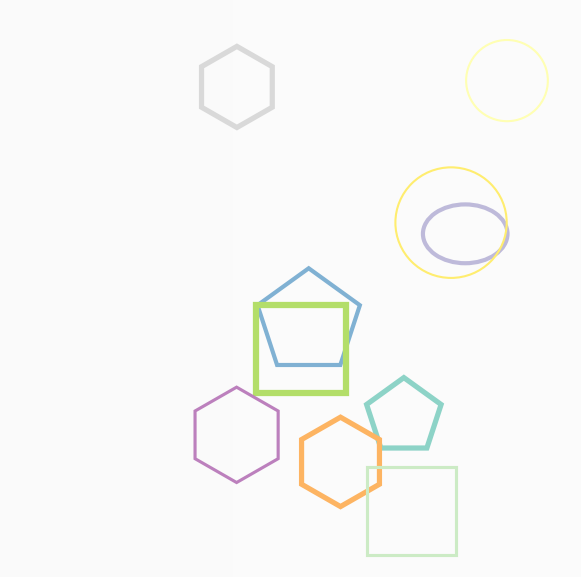[{"shape": "pentagon", "thickness": 2.5, "radius": 0.34, "center": [0.695, 0.278]}, {"shape": "circle", "thickness": 1, "radius": 0.35, "center": [0.872, 0.86]}, {"shape": "oval", "thickness": 2, "radius": 0.36, "center": [0.8, 0.594]}, {"shape": "pentagon", "thickness": 2, "radius": 0.46, "center": [0.531, 0.442]}, {"shape": "hexagon", "thickness": 2.5, "radius": 0.39, "center": [0.586, 0.199]}, {"shape": "square", "thickness": 3, "radius": 0.38, "center": [0.518, 0.395]}, {"shape": "hexagon", "thickness": 2.5, "radius": 0.35, "center": [0.408, 0.849]}, {"shape": "hexagon", "thickness": 1.5, "radius": 0.41, "center": [0.407, 0.246]}, {"shape": "square", "thickness": 1.5, "radius": 0.38, "center": [0.708, 0.114]}, {"shape": "circle", "thickness": 1, "radius": 0.48, "center": [0.776, 0.614]}]